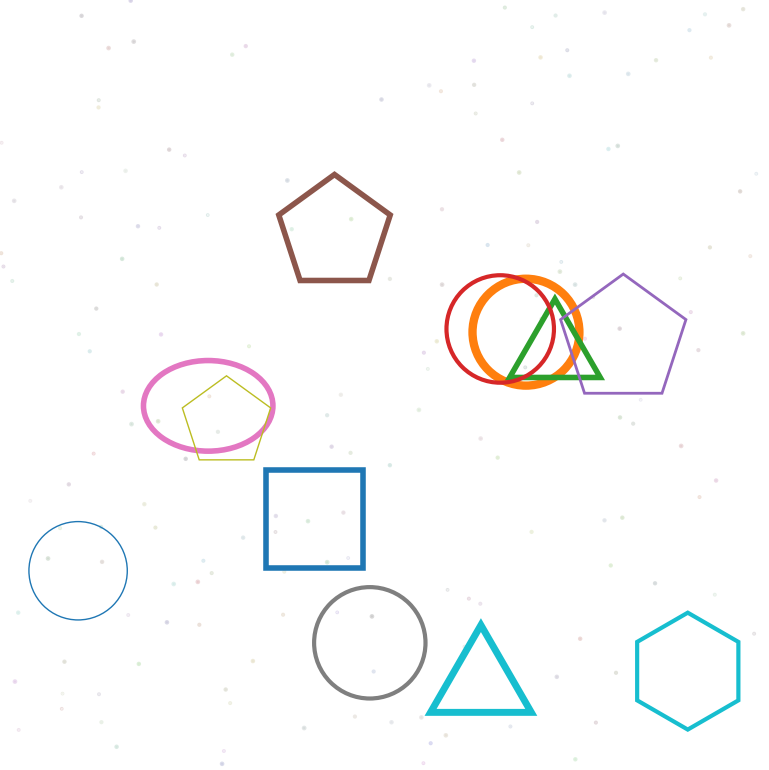[{"shape": "square", "thickness": 2, "radius": 0.32, "center": [0.408, 0.326]}, {"shape": "circle", "thickness": 0.5, "radius": 0.32, "center": [0.101, 0.259]}, {"shape": "circle", "thickness": 3, "radius": 0.35, "center": [0.683, 0.569]}, {"shape": "triangle", "thickness": 2, "radius": 0.34, "center": [0.721, 0.544]}, {"shape": "circle", "thickness": 1.5, "radius": 0.35, "center": [0.65, 0.573]}, {"shape": "pentagon", "thickness": 1, "radius": 0.43, "center": [0.809, 0.559]}, {"shape": "pentagon", "thickness": 2, "radius": 0.38, "center": [0.434, 0.697]}, {"shape": "oval", "thickness": 2, "radius": 0.42, "center": [0.27, 0.473]}, {"shape": "circle", "thickness": 1.5, "radius": 0.36, "center": [0.48, 0.165]}, {"shape": "pentagon", "thickness": 0.5, "radius": 0.3, "center": [0.294, 0.452]}, {"shape": "hexagon", "thickness": 1.5, "radius": 0.38, "center": [0.893, 0.128]}, {"shape": "triangle", "thickness": 2.5, "radius": 0.38, "center": [0.625, 0.113]}]